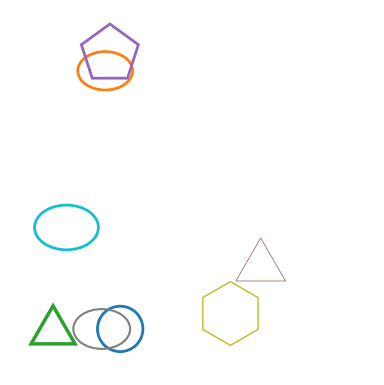[{"shape": "circle", "thickness": 2, "radius": 0.3, "center": [0.312, 0.146]}, {"shape": "oval", "thickness": 2, "radius": 0.36, "center": [0.273, 0.816]}, {"shape": "triangle", "thickness": 2.5, "radius": 0.33, "center": [0.138, 0.14]}, {"shape": "pentagon", "thickness": 2, "radius": 0.39, "center": [0.285, 0.86]}, {"shape": "triangle", "thickness": 0.5, "radius": 0.37, "center": [0.677, 0.307]}, {"shape": "oval", "thickness": 1.5, "radius": 0.37, "center": [0.264, 0.146]}, {"shape": "hexagon", "thickness": 1, "radius": 0.41, "center": [0.598, 0.186]}, {"shape": "oval", "thickness": 2, "radius": 0.41, "center": [0.173, 0.409]}]